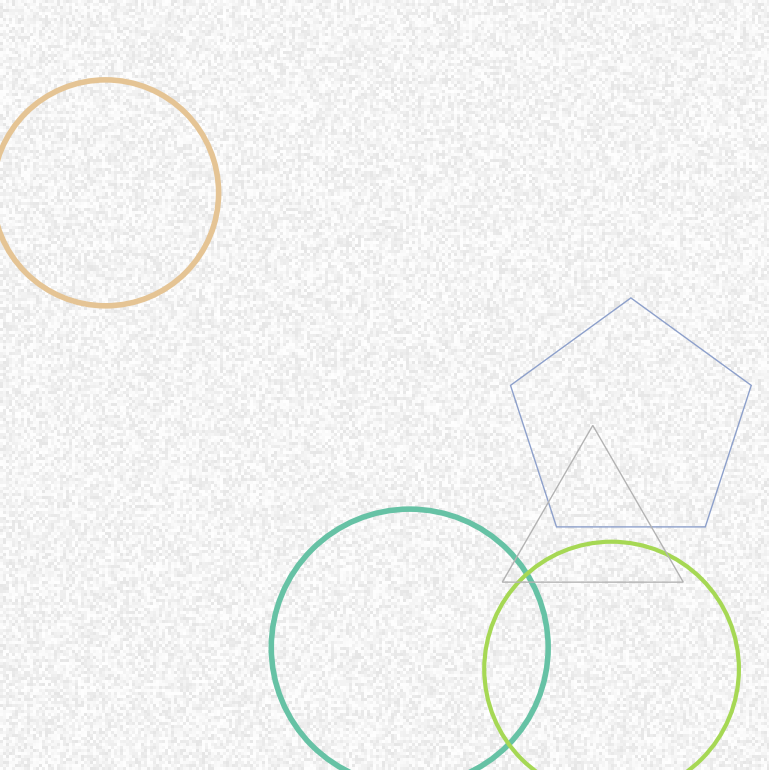[{"shape": "circle", "thickness": 2, "radius": 0.9, "center": [0.532, 0.159]}, {"shape": "pentagon", "thickness": 0.5, "radius": 0.82, "center": [0.819, 0.449]}, {"shape": "circle", "thickness": 1.5, "radius": 0.83, "center": [0.794, 0.131]}, {"shape": "circle", "thickness": 2, "radius": 0.73, "center": [0.137, 0.75]}, {"shape": "triangle", "thickness": 0.5, "radius": 0.68, "center": [0.77, 0.312]}]